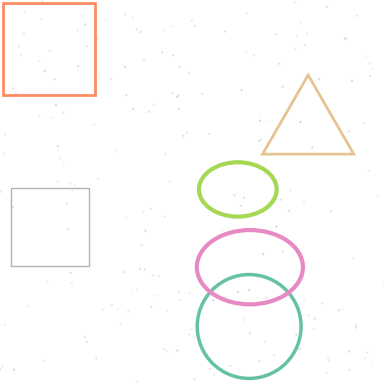[{"shape": "circle", "thickness": 2.5, "radius": 0.67, "center": [0.647, 0.152]}, {"shape": "square", "thickness": 2, "radius": 0.6, "center": [0.127, 0.874]}, {"shape": "oval", "thickness": 3, "radius": 0.69, "center": [0.649, 0.306]}, {"shape": "oval", "thickness": 3, "radius": 0.5, "center": [0.618, 0.508]}, {"shape": "triangle", "thickness": 2, "radius": 0.68, "center": [0.8, 0.668]}, {"shape": "square", "thickness": 1, "radius": 0.51, "center": [0.129, 0.411]}]